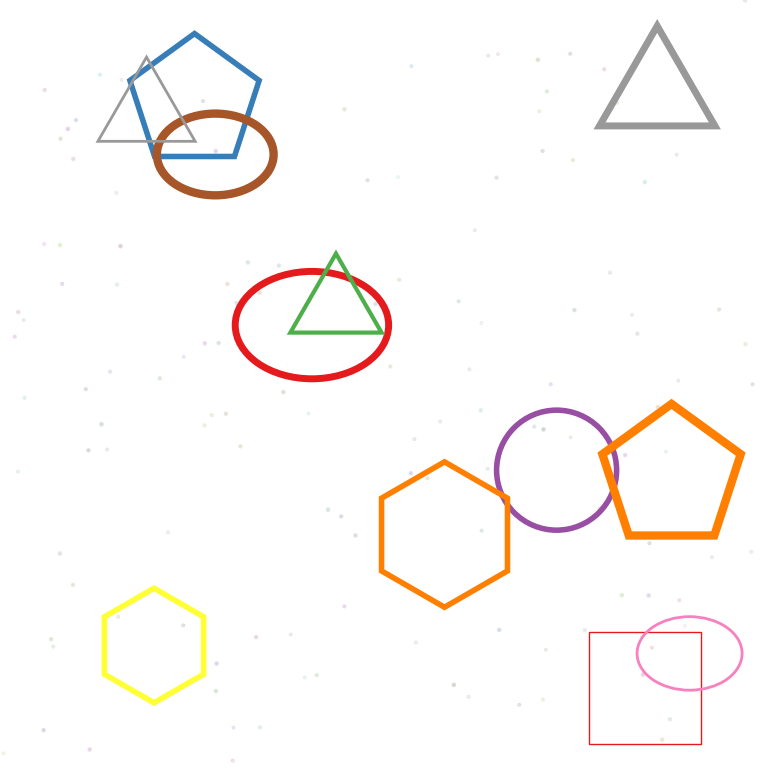[{"shape": "oval", "thickness": 2.5, "radius": 0.5, "center": [0.405, 0.578]}, {"shape": "square", "thickness": 0.5, "radius": 0.37, "center": [0.838, 0.107]}, {"shape": "pentagon", "thickness": 2, "radius": 0.44, "center": [0.253, 0.868]}, {"shape": "triangle", "thickness": 1.5, "radius": 0.34, "center": [0.436, 0.602]}, {"shape": "circle", "thickness": 2, "radius": 0.39, "center": [0.723, 0.389]}, {"shape": "hexagon", "thickness": 2, "radius": 0.47, "center": [0.577, 0.306]}, {"shape": "pentagon", "thickness": 3, "radius": 0.47, "center": [0.872, 0.381]}, {"shape": "hexagon", "thickness": 2, "radius": 0.37, "center": [0.2, 0.162]}, {"shape": "oval", "thickness": 3, "radius": 0.38, "center": [0.28, 0.799]}, {"shape": "oval", "thickness": 1, "radius": 0.34, "center": [0.896, 0.151]}, {"shape": "triangle", "thickness": 2.5, "radius": 0.43, "center": [0.853, 0.88]}, {"shape": "triangle", "thickness": 1, "radius": 0.36, "center": [0.19, 0.853]}]